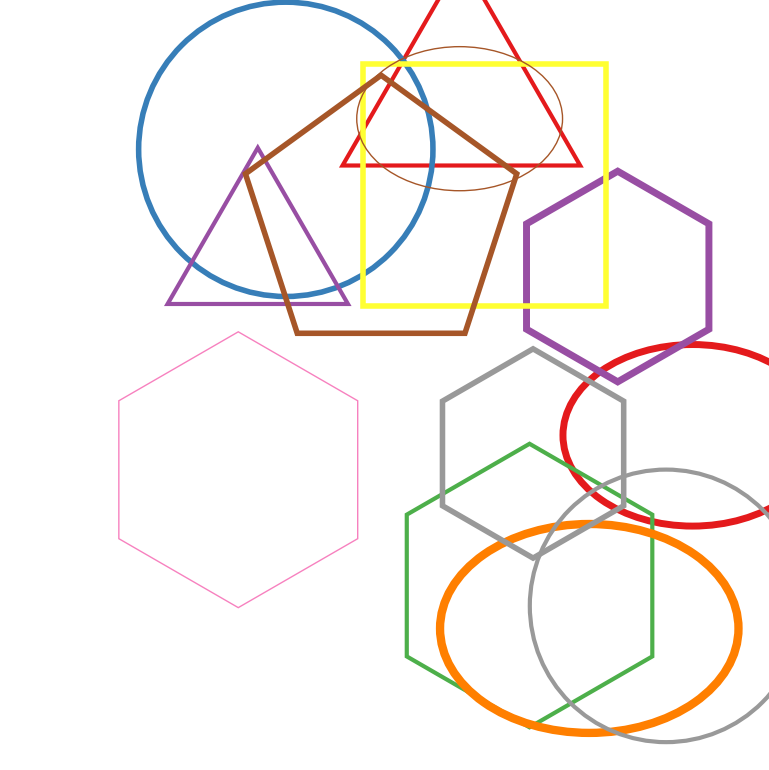[{"shape": "oval", "thickness": 2.5, "radius": 0.84, "center": [0.9, 0.435]}, {"shape": "triangle", "thickness": 1.5, "radius": 0.89, "center": [0.599, 0.874]}, {"shape": "circle", "thickness": 2, "radius": 0.96, "center": [0.371, 0.806]}, {"shape": "hexagon", "thickness": 1.5, "radius": 0.92, "center": [0.688, 0.24]}, {"shape": "hexagon", "thickness": 2.5, "radius": 0.68, "center": [0.802, 0.641]}, {"shape": "triangle", "thickness": 1.5, "radius": 0.68, "center": [0.335, 0.673]}, {"shape": "oval", "thickness": 3, "radius": 0.97, "center": [0.765, 0.184]}, {"shape": "square", "thickness": 2, "radius": 0.79, "center": [0.63, 0.76]}, {"shape": "pentagon", "thickness": 2, "radius": 0.93, "center": [0.495, 0.717]}, {"shape": "oval", "thickness": 0.5, "radius": 0.67, "center": [0.597, 0.846]}, {"shape": "hexagon", "thickness": 0.5, "radius": 0.9, "center": [0.309, 0.39]}, {"shape": "circle", "thickness": 1.5, "radius": 0.88, "center": [0.865, 0.213]}, {"shape": "hexagon", "thickness": 2, "radius": 0.68, "center": [0.692, 0.411]}]